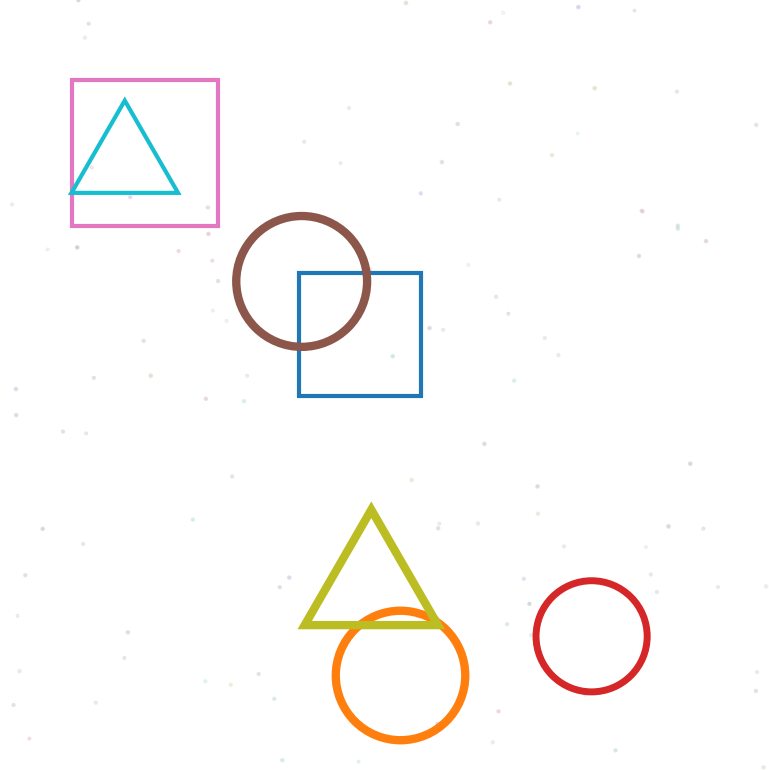[{"shape": "square", "thickness": 1.5, "radius": 0.4, "center": [0.467, 0.566]}, {"shape": "circle", "thickness": 3, "radius": 0.42, "center": [0.52, 0.123]}, {"shape": "circle", "thickness": 2.5, "radius": 0.36, "center": [0.768, 0.174]}, {"shape": "circle", "thickness": 3, "radius": 0.42, "center": [0.392, 0.634]}, {"shape": "square", "thickness": 1.5, "radius": 0.47, "center": [0.188, 0.802]}, {"shape": "triangle", "thickness": 3, "radius": 0.5, "center": [0.482, 0.238]}, {"shape": "triangle", "thickness": 1.5, "radius": 0.4, "center": [0.162, 0.789]}]